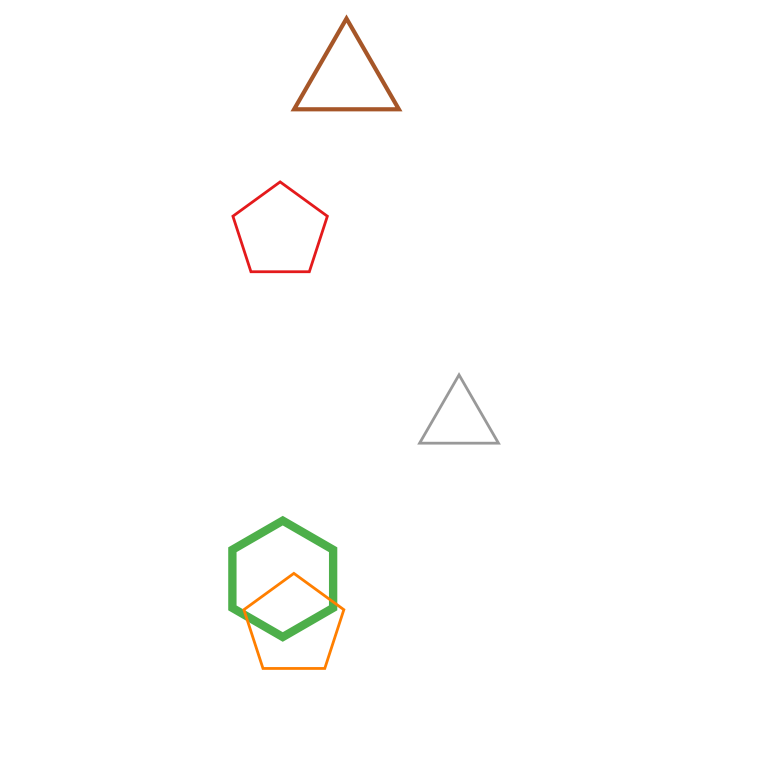[{"shape": "pentagon", "thickness": 1, "radius": 0.32, "center": [0.364, 0.699]}, {"shape": "hexagon", "thickness": 3, "radius": 0.38, "center": [0.367, 0.248]}, {"shape": "pentagon", "thickness": 1, "radius": 0.34, "center": [0.382, 0.187]}, {"shape": "triangle", "thickness": 1.5, "radius": 0.39, "center": [0.45, 0.897]}, {"shape": "triangle", "thickness": 1, "radius": 0.3, "center": [0.596, 0.454]}]